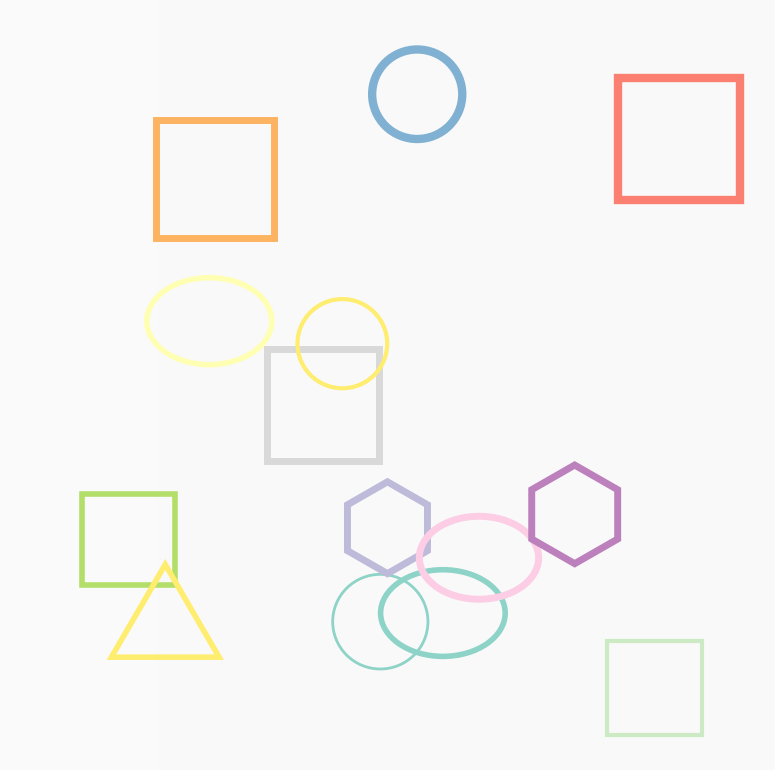[{"shape": "oval", "thickness": 2, "radius": 0.4, "center": [0.571, 0.204]}, {"shape": "circle", "thickness": 1, "radius": 0.31, "center": [0.491, 0.193]}, {"shape": "oval", "thickness": 2, "radius": 0.4, "center": [0.27, 0.583]}, {"shape": "hexagon", "thickness": 2.5, "radius": 0.3, "center": [0.5, 0.315]}, {"shape": "square", "thickness": 3, "radius": 0.39, "center": [0.876, 0.819]}, {"shape": "circle", "thickness": 3, "radius": 0.29, "center": [0.538, 0.878]}, {"shape": "square", "thickness": 2.5, "radius": 0.38, "center": [0.278, 0.767]}, {"shape": "square", "thickness": 2, "radius": 0.3, "center": [0.166, 0.299]}, {"shape": "oval", "thickness": 2.5, "radius": 0.38, "center": [0.618, 0.276]}, {"shape": "square", "thickness": 2.5, "radius": 0.36, "center": [0.417, 0.474]}, {"shape": "hexagon", "thickness": 2.5, "radius": 0.32, "center": [0.742, 0.332]}, {"shape": "square", "thickness": 1.5, "radius": 0.31, "center": [0.845, 0.106]}, {"shape": "triangle", "thickness": 2, "radius": 0.4, "center": [0.213, 0.187]}, {"shape": "circle", "thickness": 1.5, "radius": 0.29, "center": [0.442, 0.554]}]